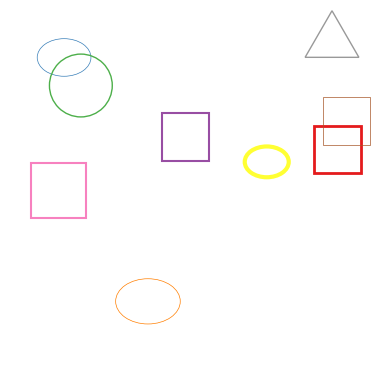[{"shape": "square", "thickness": 2, "radius": 0.3, "center": [0.877, 0.612]}, {"shape": "oval", "thickness": 0.5, "radius": 0.35, "center": [0.166, 0.851]}, {"shape": "circle", "thickness": 1, "radius": 0.41, "center": [0.21, 0.778]}, {"shape": "square", "thickness": 1.5, "radius": 0.31, "center": [0.482, 0.644]}, {"shape": "oval", "thickness": 0.5, "radius": 0.42, "center": [0.384, 0.217]}, {"shape": "oval", "thickness": 3, "radius": 0.29, "center": [0.693, 0.58]}, {"shape": "square", "thickness": 0.5, "radius": 0.31, "center": [0.9, 0.686]}, {"shape": "square", "thickness": 1.5, "radius": 0.36, "center": [0.152, 0.506]}, {"shape": "triangle", "thickness": 1, "radius": 0.4, "center": [0.862, 0.891]}]